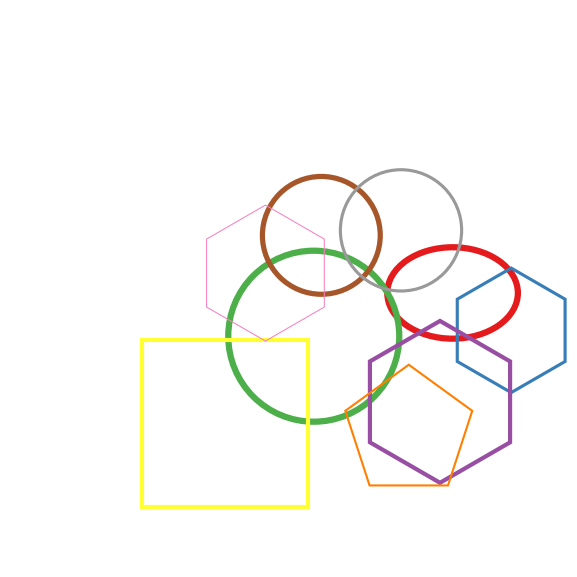[{"shape": "oval", "thickness": 3, "radius": 0.57, "center": [0.784, 0.492]}, {"shape": "hexagon", "thickness": 1.5, "radius": 0.54, "center": [0.885, 0.427]}, {"shape": "circle", "thickness": 3, "radius": 0.74, "center": [0.543, 0.417]}, {"shape": "hexagon", "thickness": 2, "radius": 0.7, "center": [0.762, 0.303]}, {"shape": "pentagon", "thickness": 1, "radius": 0.58, "center": [0.708, 0.252]}, {"shape": "square", "thickness": 2, "radius": 0.72, "center": [0.39, 0.266]}, {"shape": "circle", "thickness": 2.5, "radius": 0.51, "center": [0.556, 0.592]}, {"shape": "hexagon", "thickness": 0.5, "radius": 0.59, "center": [0.46, 0.526]}, {"shape": "circle", "thickness": 1.5, "radius": 0.52, "center": [0.694, 0.6]}]